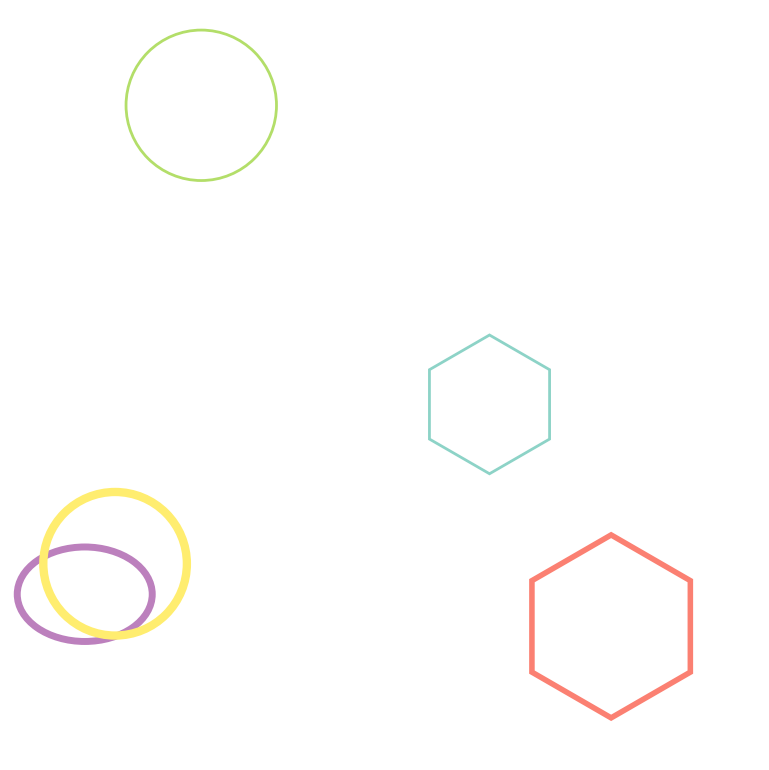[{"shape": "hexagon", "thickness": 1, "radius": 0.45, "center": [0.636, 0.475]}, {"shape": "hexagon", "thickness": 2, "radius": 0.59, "center": [0.794, 0.186]}, {"shape": "circle", "thickness": 1, "radius": 0.49, "center": [0.261, 0.863]}, {"shape": "oval", "thickness": 2.5, "radius": 0.44, "center": [0.11, 0.228]}, {"shape": "circle", "thickness": 3, "radius": 0.47, "center": [0.149, 0.268]}]